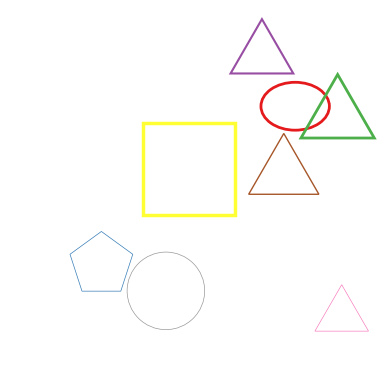[{"shape": "oval", "thickness": 2, "radius": 0.44, "center": [0.767, 0.724]}, {"shape": "pentagon", "thickness": 0.5, "radius": 0.43, "center": [0.263, 0.313]}, {"shape": "triangle", "thickness": 2, "radius": 0.55, "center": [0.877, 0.696]}, {"shape": "triangle", "thickness": 1.5, "radius": 0.47, "center": [0.68, 0.856]}, {"shape": "square", "thickness": 2.5, "radius": 0.59, "center": [0.491, 0.561]}, {"shape": "triangle", "thickness": 1, "radius": 0.53, "center": [0.737, 0.548]}, {"shape": "triangle", "thickness": 0.5, "radius": 0.4, "center": [0.888, 0.18]}, {"shape": "circle", "thickness": 0.5, "radius": 0.5, "center": [0.431, 0.245]}]